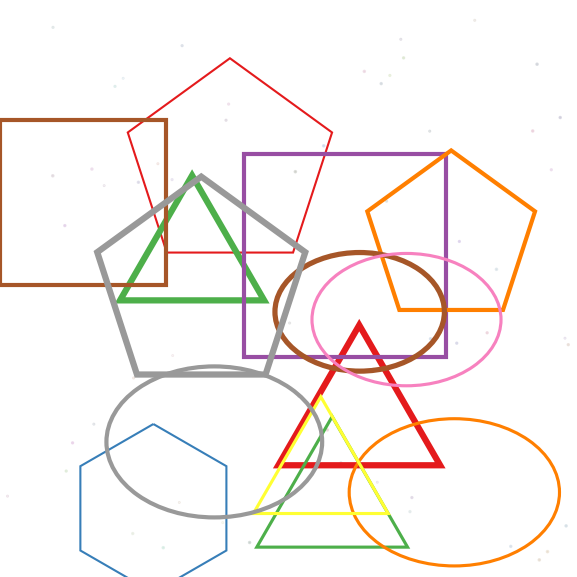[{"shape": "triangle", "thickness": 3, "radius": 0.81, "center": [0.622, 0.274]}, {"shape": "pentagon", "thickness": 1, "radius": 0.93, "center": [0.398, 0.712]}, {"shape": "hexagon", "thickness": 1, "radius": 0.73, "center": [0.266, 0.119]}, {"shape": "triangle", "thickness": 3, "radius": 0.72, "center": [0.333, 0.551]}, {"shape": "triangle", "thickness": 1.5, "radius": 0.75, "center": [0.575, 0.127]}, {"shape": "square", "thickness": 2, "radius": 0.88, "center": [0.597, 0.556]}, {"shape": "oval", "thickness": 1.5, "radius": 0.91, "center": [0.787, 0.147]}, {"shape": "pentagon", "thickness": 2, "radius": 0.76, "center": [0.781, 0.586]}, {"shape": "triangle", "thickness": 1.5, "radius": 0.67, "center": [0.555, 0.177]}, {"shape": "square", "thickness": 2, "radius": 0.71, "center": [0.144, 0.648]}, {"shape": "oval", "thickness": 2.5, "radius": 0.73, "center": [0.623, 0.459]}, {"shape": "oval", "thickness": 1.5, "radius": 0.82, "center": [0.704, 0.446]}, {"shape": "oval", "thickness": 2, "radius": 0.93, "center": [0.371, 0.234]}, {"shape": "pentagon", "thickness": 3, "radius": 0.95, "center": [0.349, 0.504]}]